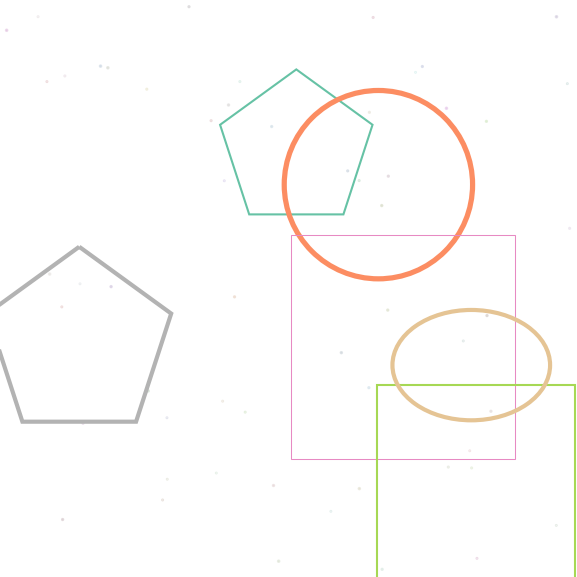[{"shape": "pentagon", "thickness": 1, "radius": 0.69, "center": [0.513, 0.74]}, {"shape": "circle", "thickness": 2.5, "radius": 0.82, "center": [0.655, 0.679]}, {"shape": "square", "thickness": 0.5, "radius": 0.97, "center": [0.698, 0.398]}, {"shape": "square", "thickness": 1, "radius": 0.86, "center": [0.824, 0.161]}, {"shape": "oval", "thickness": 2, "radius": 0.68, "center": [0.816, 0.367]}, {"shape": "pentagon", "thickness": 2, "radius": 0.84, "center": [0.137, 0.404]}]